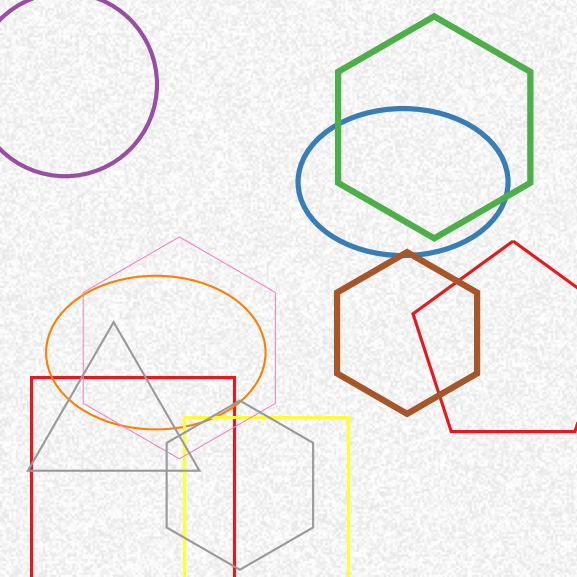[{"shape": "square", "thickness": 1.5, "radius": 0.88, "center": [0.229, 0.171]}, {"shape": "pentagon", "thickness": 1.5, "radius": 0.91, "center": [0.888, 0.399]}, {"shape": "oval", "thickness": 2.5, "radius": 0.91, "center": [0.698, 0.684]}, {"shape": "hexagon", "thickness": 3, "radius": 0.96, "center": [0.752, 0.779]}, {"shape": "circle", "thickness": 2, "radius": 0.8, "center": [0.113, 0.853]}, {"shape": "oval", "thickness": 1, "radius": 0.95, "center": [0.27, 0.389]}, {"shape": "square", "thickness": 1.5, "radius": 0.71, "center": [0.461, 0.135]}, {"shape": "hexagon", "thickness": 3, "radius": 0.7, "center": [0.705, 0.423]}, {"shape": "hexagon", "thickness": 0.5, "radius": 0.96, "center": [0.31, 0.397]}, {"shape": "hexagon", "thickness": 1, "radius": 0.73, "center": [0.415, 0.159]}, {"shape": "triangle", "thickness": 1, "radius": 0.86, "center": [0.197, 0.27]}]